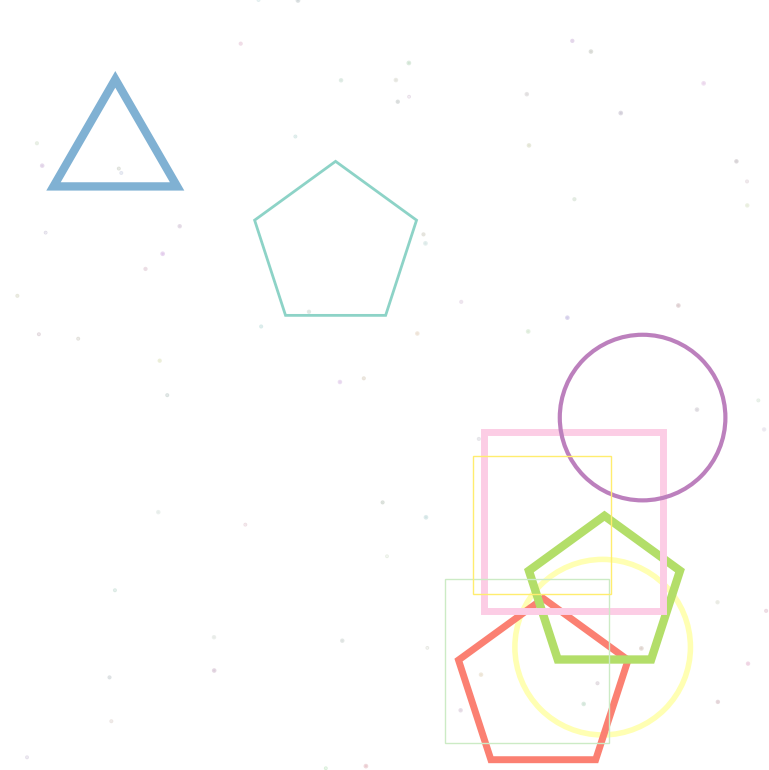[{"shape": "pentagon", "thickness": 1, "radius": 0.55, "center": [0.436, 0.68]}, {"shape": "circle", "thickness": 2, "radius": 0.57, "center": [0.783, 0.16]}, {"shape": "pentagon", "thickness": 2.5, "radius": 0.58, "center": [0.706, 0.107]}, {"shape": "triangle", "thickness": 3, "radius": 0.46, "center": [0.15, 0.804]}, {"shape": "pentagon", "thickness": 3, "radius": 0.52, "center": [0.785, 0.227]}, {"shape": "square", "thickness": 2.5, "radius": 0.58, "center": [0.745, 0.323]}, {"shape": "circle", "thickness": 1.5, "radius": 0.54, "center": [0.835, 0.458]}, {"shape": "square", "thickness": 0.5, "radius": 0.53, "center": [0.684, 0.142]}, {"shape": "square", "thickness": 0.5, "radius": 0.45, "center": [0.704, 0.318]}]